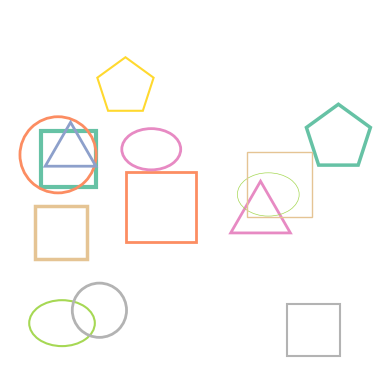[{"shape": "square", "thickness": 3, "radius": 0.36, "center": [0.178, 0.586]}, {"shape": "pentagon", "thickness": 2.5, "radius": 0.44, "center": [0.879, 0.642]}, {"shape": "square", "thickness": 2, "radius": 0.45, "center": [0.418, 0.463]}, {"shape": "circle", "thickness": 2, "radius": 0.49, "center": [0.151, 0.598]}, {"shape": "triangle", "thickness": 2, "radius": 0.38, "center": [0.183, 0.606]}, {"shape": "oval", "thickness": 2, "radius": 0.38, "center": [0.393, 0.612]}, {"shape": "triangle", "thickness": 2, "radius": 0.45, "center": [0.677, 0.44]}, {"shape": "oval", "thickness": 0.5, "radius": 0.4, "center": [0.697, 0.495]}, {"shape": "oval", "thickness": 1.5, "radius": 0.43, "center": [0.161, 0.161]}, {"shape": "pentagon", "thickness": 1.5, "radius": 0.38, "center": [0.326, 0.774]}, {"shape": "square", "thickness": 2.5, "radius": 0.34, "center": [0.159, 0.396]}, {"shape": "square", "thickness": 1, "radius": 0.42, "center": [0.726, 0.521]}, {"shape": "circle", "thickness": 2, "radius": 0.35, "center": [0.258, 0.194]}, {"shape": "square", "thickness": 1.5, "radius": 0.34, "center": [0.814, 0.143]}]